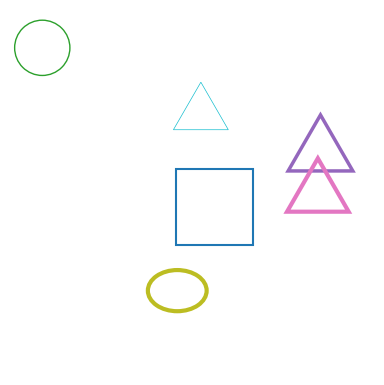[{"shape": "square", "thickness": 1.5, "radius": 0.49, "center": [0.557, 0.463]}, {"shape": "circle", "thickness": 1, "radius": 0.36, "center": [0.11, 0.876]}, {"shape": "triangle", "thickness": 2.5, "radius": 0.48, "center": [0.832, 0.604]}, {"shape": "triangle", "thickness": 3, "radius": 0.46, "center": [0.826, 0.496]}, {"shape": "oval", "thickness": 3, "radius": 0.38, "center": [0.46, 0.245]}, {"shape": "triangle", "thickness": 0.5, "radius": 0.41, "center": [0.522, 0.704]}]